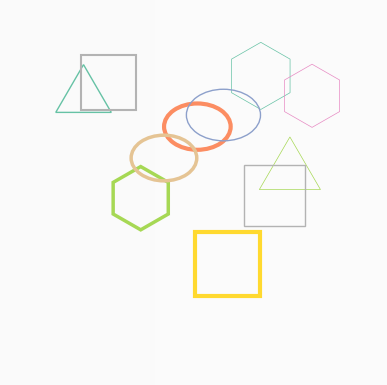[{"shape": "hexagon", "thickness": 0.5, "radius": 0.44, "center": [0.673, 0.803]}, {"shape": "triangle", "thickness": 1, "radius": 0.41, "center": [0.216, 0.749]}, {"shape": "oval", "thickness": 3, "radius": 0.43, "center": [0.509, 0.671]}, {"shape": "oval", "thickness": 1, "radius": 0.48, "center": [0.577, 0.701]}, {"shape": "hexagon", "thickness": 0.5, "radius": 0.41, "center": [0.805, 0.751]}, {"shape": "triangle", "thickness": 0.5, "radius": 0.46, "center": [0.748, 0.553]}, {"shape": "hexagon", "thickness": 2.5, "radius": 0.41, "center": [0.363, 0.485]}, {"shape": "square", "thickness": 3, "radius": 0.42, "center": [0.586, 0.315]}, {"shape": "oval", "thickness": 2.5, "radius": 0.42, "center": [0.423, 0.59]}, {"shape": "square", "thickness": 1.5, "radius": 0.36, "center": [0.28, 0.787]}, {"shape": "square", "thickness": 1, "radius": 0.39, "center": [0.709, 0.492]}]